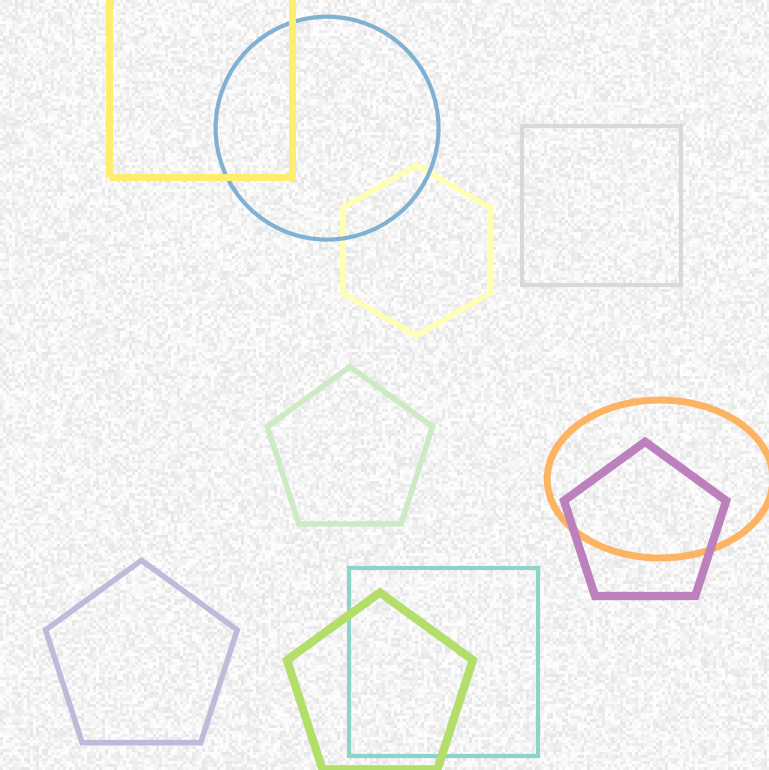[{"shape": "square", "thickness": 1.5, "radius": 0.61, "center": [0.576, 0.14]}, {"shape": "hexagon", "thickness": 2, "radius": 0.55, "center": [0.541, 0.675]}, {"shape": "pentagon", "thickness": 2, "radius": 0.65, "center": [0.184, 0.141]}, {"shape": "circle", "thickness": 1.5, "radius": 0.72, "center": [0.425, 0.834]}, {"shape": "oval", "thickness": 2.5, "radius": 0.73, "center": [0.857, 0.378]}, {"shape": "pentagon", "thickness": 3, "radius": 0.63, "center": [0.493, 0.104]}, {"shape": "square", "thickness": 1.5, "radius": 0.52, "center": [0.781, 0.733]}, {"shape": "pentagon", "thickness": 3, "radius": 0.55, "center": [0.838, 0.316]}, {"shape": "pentagon", "thickness": 2, "radius": 0.56, "center": [0.454, 0.411]}, {"shape": "square", "thickness": 2.5, "radius": 0.6, "center": [0.261, 0.89]}]